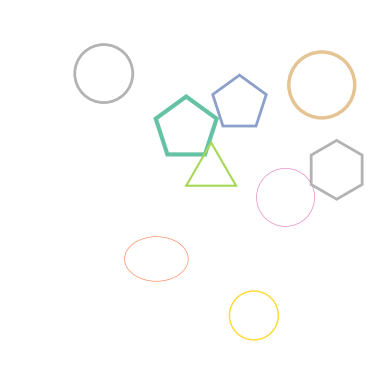[{"shape": "pentagon", "thickness": 3, "radius": 0.42, "center": [0.484, 0.666]}, {"shape": "oval", "thickness": 0.5, "radius": 0.41, "center": [0.406, 0.327]}, {"shape": "pentagon", "thickness": 2, "radius": 0.37, "center": [0.622, 0.732]}, {"shape": "circle", "thickness": 0.5, "radius": 0.38, "center": [0.742, 0.487]}, {"shape": "triangle", "thickness": 1.5, "radius": 0.37, "center": [0.548, 0.555]}, {"shape": "circle", "thickness": 1, "radius": 0.32, "center": [0.659, 0.181]}, {"shape": "circle", "thickness": 2.5, "radius": 0.43, "center": [0.836, 0.779]}, {"shape": "hexagon", "thickness": 2, "radius": 0.38, "center": [0.874, 0.559]}, {"shape": "circle", "thickness": 2, "radius": 0.38, "center": [0.269, 0.809]}]